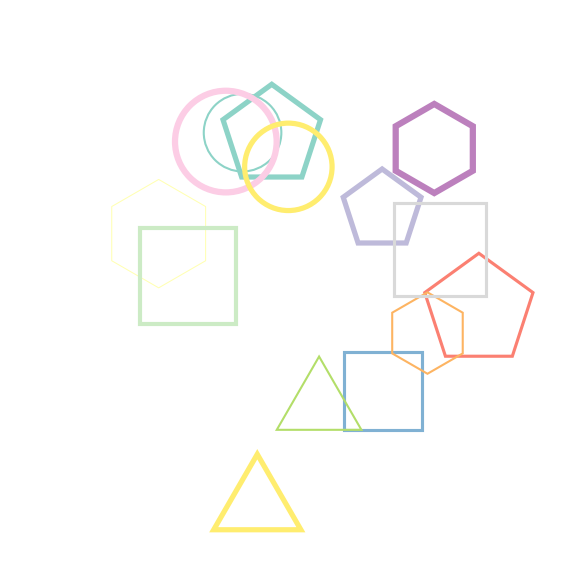[{"shape": "circle", "thickness": 1, "radius": 0.34, "center": [0.42, 0.769]}, {"shape": "pentagon", "thickness": 2.5, "radius": 0.44, "center": [0.471, 0.764]}, {"shape": "hexagon", "thickness": 0.5, "radius": 0.47, "center": [0.275, 0.595]}, {"shape": "pentagon", "thickness": 2.5, "radius": 0.35, "center": [0.662, 0.636]}, {"shape": "pentagon", "thickness": 1.5, "radius": 0.49, "center": [0.829, 0.462]}, {"shape": "square", "thickness": 1.5, "radius": 0.34, "center": [0.663, 0.322]}, {"shape": "hexagon", "thickness": 1, "radius": 0.35, "center": [0.74, 0.422]}, {"shape": "triangle", "thickness": 1, "radius": 0.42, "center": [0.553, 0.297]}, {"shape": "circle", "thickness": 3, "radius": 0.44, "center": [0.391, 0.754]}, {"shape": "square", "thickness": 1.5, "radius": 0.4, "center": [0.762, 0.567]}, {"shape": "hexagon", "thickness": 3, "radius": 0.39, "center": [0.752, 0.742]}, {"shape": "square", "thickness": 2, "radius": 0.42, "center": [0.325, 0.521]}, {"shape": "triangle", "thickness": 2.5, "radius": 0.44, "center": [0.446, 0.125]}, {"shape": "circle", "thickness": 2.5, "radius": 0.38, "center": [0.499, 0.71]}]